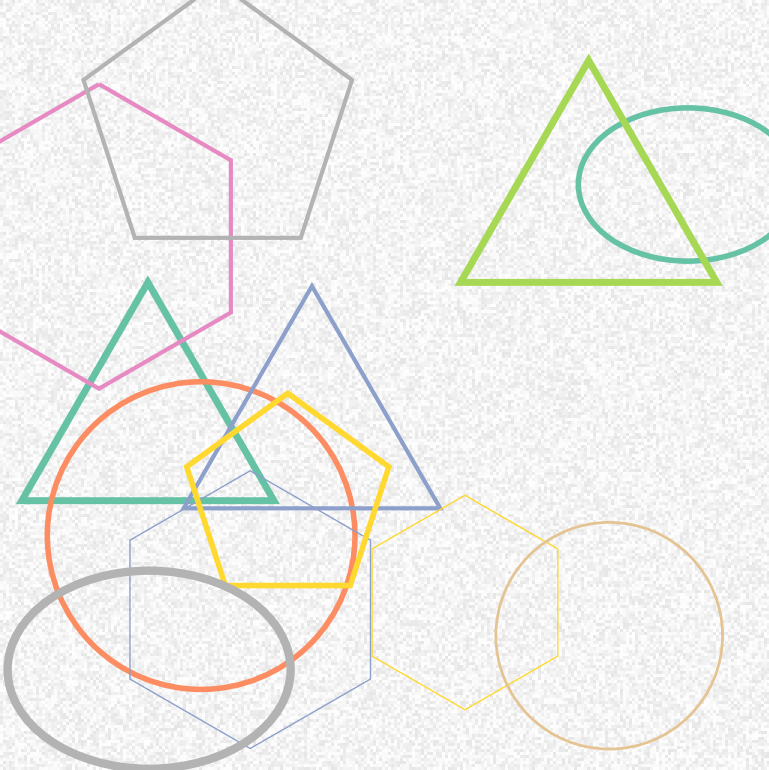[{"shape": "triangle", "thickness": 2.5, "radius": 0.95, "center": [0.192, 0.444]}, {"shape": "oval", "thickness": 2, "radius": 0.71, "center": [0.893, 0.76]}, {"shape": "circle", "thickness": 2, "radius": 1.0, "center": [0.261, 0.304]}, {"shape": "hexagon", "thickness": 0.5, "radius": 0.9, "center": [0.325, 0.208]}, {"shape": "triangle", "thickness": 1.5, "radius": 0.96, "center": [0.405, 0.436]}, {"shape": "hexagon", "thickness": 1.5, "radius": 0.99, "center": [0.129, 0.693]}, {"shape": "triangle", "thickness": 2.5, "radius": 0.96, "center": [0.765, 0.729]}, {"shape": "hexagon", "thickness": 0.5, "radius": 0.7, "center": [0.604, 0.218]}, {"shape": "pentagon", "thickness": 2, "radius": 0.69, "center": [0.374, 0.351]}, {"shape": "circle", "thickness": 1, "radius": 0.74, "center": [0.791, 0.174]}, {"shape": "pentagon", "thickness": 1.5, "radius": 0.92, "center": [0.283, 0.839]}, {"shape": "oval", "thickness": 3, "radius": 0.92, "center": [0.194, 0.13]}]